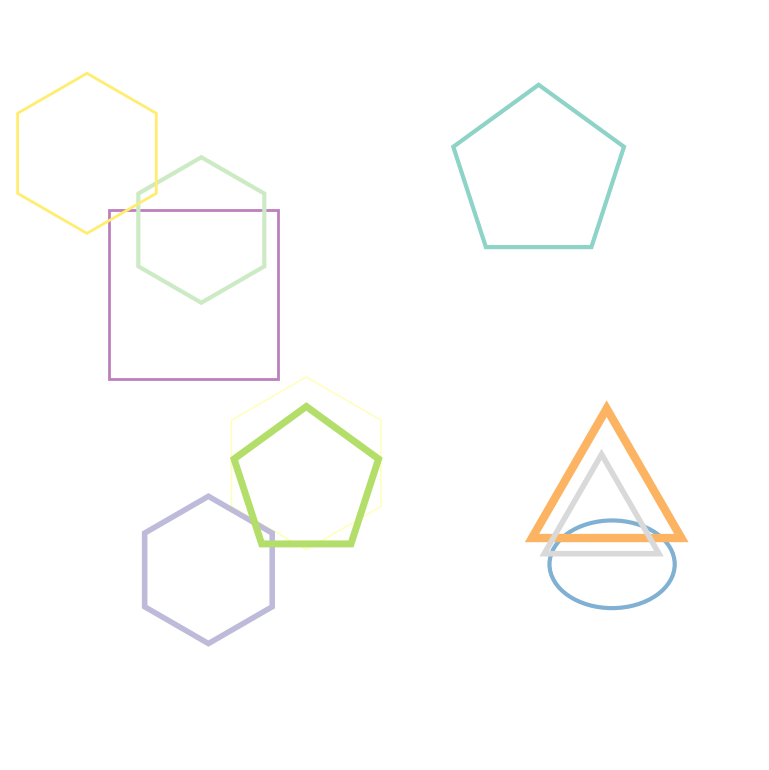[{"shape": "pentagon", "thickness": 1.5, "radius": 0.58, "center": [0.7, 0.773]}, {"shape": "hexagon", "thickness": 0.5, "radius": 0.56, "center": [0.398, 0.398]}, {"shape": "hexagon", "thickness": 2, "radius": 0.48, "center": [0.271, 0.26]}, {"shape": "oval", "thickness": 1.5, "radius": 0.41, "center": [0.795, 0.267]}, {"shape": "triangle", "thickness": 3, "radius": 0.56, "center": [0.788, 0.357]}, {"shape": "pentagon", "thickness": 2.5, "radius": 0.49, "center": [0.398, 0.373]}, {"shape": "triangle", "thickness": 2, "radius": 0.43, "center": [0.781, 0.324]}, {"shape": "square", "thickness": 1, "radius": 0.55, "center": [0.251, 0.618]}, {"shape": "hexagon", "thickness": 1.5, "radius": 0.47, "center": [0.261, 0.701]}, {"shape": "hexagon", "thickness": 1, "radius": 0.52, "center": [0.113, 0.801]}]